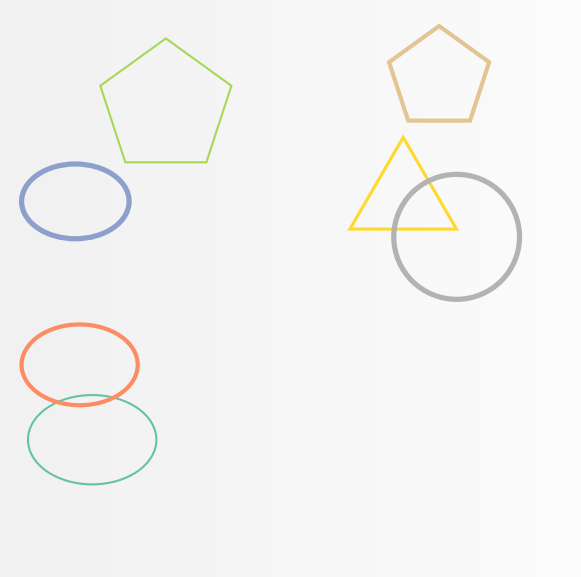[{"shape": "oval", "thickness": 1, "radius": 0.55, "center": [0.159, 0.238]}, {"shape": "oval", "thickness": 2, "radius": 0.5, "center": [0.137, 0.367]}, {"shape": "oval", "thickness": 2.5, "radius": 0.46, "center": [0.13, 0.65]}, {"shape": "pentagon", "thickness": 1, "radius": 0.59, "center": [0.285, 0.814]}, {"shape": "triangle", "thickness": 1.5, "radius": 0.53, "center": [0.694, 0.655]}, {"shape": "pentagon", "thickness": 2, "radius": 0.45, "center": [0.755, 0.863]}, {"shape": "circle", "thickness": 2.5, "radius": 0.54, "center": [0.786, 0.589]}]